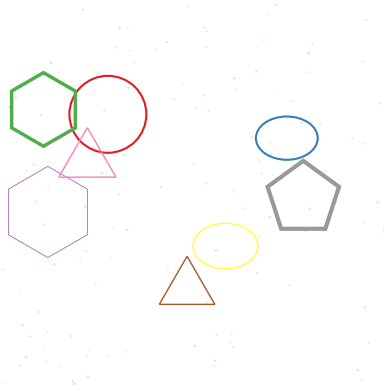[{"shape": "circle", "thickness": 1.5, "radius": 0.5, "center": [0.28, 0.703]}, {"shape": "oval", "thickness": 1.5, "radius": 0.4, "center": [0.745, 0.641]}, {"shape": "hexagon", "thickness": 2.5, "radius": 0.48, "center": [0.113, 0.716]}, {"shape": "hexagon", "thickness": 0.5, "radius": 0.59, "center": [0.124, 0.449]}, {"shape": "oval", "thickness": 1, "radius": 0.42, "center": [0.585, 0.361]}, {"shape": "triangle", "thickness": 1, "radius": 0.42, "center": [0.486, 0.251]}, {"shape": "triangle", "thickness": 1, "radius": 0.43, "center": [0.227, 0.583]}, {"shape": "pentagon", "thickness": 3, "radius": 0.49, "center": [0.788, 0.485]}]